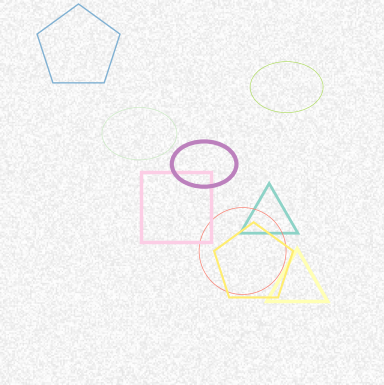[{"shape": "triangle", "thickness": 2, "radius": 0.43, "center": [0.699, 0.437]}, {"shape": "triangle", "thickness": 2.5, "radius": 0.46, "center": [0.772, 0.263]}, {"shape": "circle", "thickness": 0.5, "radius": 0.56, "center": [0.63, 0.348]}, {"shape": "pentagon", "thickness": 1, "radius": 0.57, "center": [0.204, 0.876]}, {"shape": "oval", "thickness": 0.5, "radius": 0.47, "center": [0.744, 0.774]}, {"shape": "square", "thickness": 2.5, "radius": 0.45, "center": [0.458, 0.463]}, {"shape": "oval", "thickness": 3, "radius": 0.42, "center": [0.53, 0.574]}, {"shape": "oval", "thickness": 0.5, "radius": 0.49, "center": [0.362, 0.653]}, {"shape": "pentagon", "thickness": 1.5, "radius": 0.54, "center": [0.659, 0.315]}]